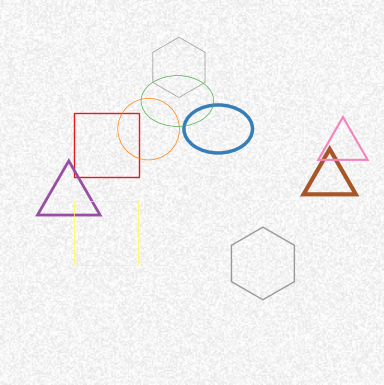[{"shape": "square", "thickness": 1, "radius": 0.42, "center": [0.277, 0.624]}, {"shape": "oval", "thickness": 2.5, "radius": 0.45, "center": [0.567, 0.665]}, {"shape": "oval", "thickness": 0.5, "radius": 0.47, "center": [0.461, 0.738]}, {"shape": "triangle", "thickness": 2, "radius": 0.47, "center": [0.179, 0.488]}, {"shape": "circle", "thickness": 0.5, "radius": 0.4, "center": [0.386, 0.665]}, {"shape": "square", "thickness": 0.5, "radius": 0.41, "center": [0.275, 0.396]}, {"shape": "triangle", "thickness": 3, "radius": 0.39, "center": [0.856, 0.534]}, {"shape": "triangle", "thickness": 1.5, "radius": 0.37, "center": [0.891, 0.622]}, {"shape": "hexagon", "thickness": 0.5, "radius": 0.39, "center": [0.465, 0.825]}, {"shape": "hexagon", "thickness": 1, "radius": 0.47, "center": [0.683, 0.316]}]